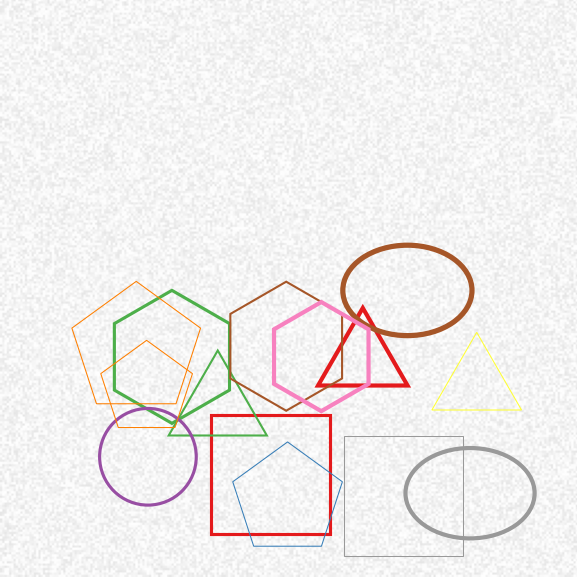[{"shape": "square", "thickness": 1.5, "radius": 0.52, "center": [0.468, 0.177]}, {"shape": "triangle", "thickness": 2, "radius": 0.45, "center": [0.628, 0.376]}, {"shape": "pentagon", "thickness": 0.5, "radius": 0.5, "center": [0.498, 0.134]}, {"shape": "hexagon", "thickness": 1.5, "radius": 0.58, "center": [0.298, 0.381]}, {"shape": "triangle", "thickness": 1, "radius": 0.49, "center": [0.377, 0.294]}, {"shape": "circle", "thickness": 1.5, "radius": 0.42, "center": [0.256, 0.208]}, {"shape": "pentagon", "thickness": 0.5, "radius": 0.59, "center": [0.236, 0.395]}, {"shape": "pentagon", "thickness": 0.5, "radius": 0.42, "center": [0.254, 0.326]}, {"shape": "triangle", "thickness": 0.5, "radius": 0.45, "center": [0.825, 0.334]}, {"shape": "oval", "thickness": 2.5, "radius": 0.56, "center": [0.705, 0.496]}, {"shape": "hexagon", "thickness": 1, "radius": 0.56, "center": [0.496, 0.4]}, {"shape": "hexagon", "thickness": 2, "radius": 0.47, "center": [0.556, 0.382]}, {"shape": "square", "thickness": 0.5, "radius": 0.52, "center": [0.699, 0.14]}, {"shape": "oval", "thickness": 2, "radius": 0.56, "center": [0.814, 0.145]}]